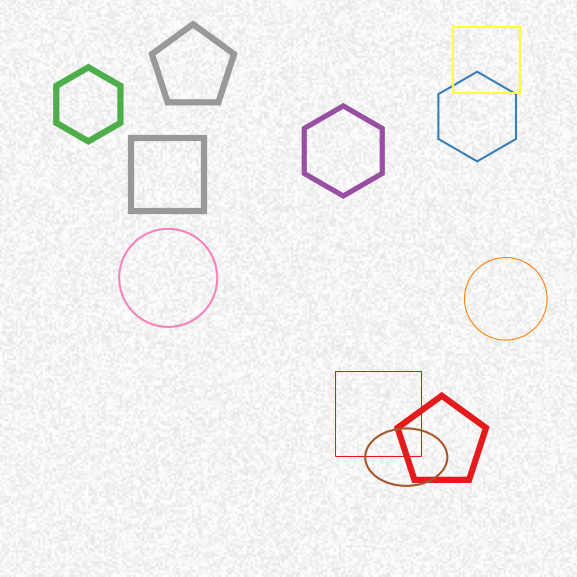[{"shape": "square", "thickness": 0.5, "radius": 0.37, "center": [0.654, 0.283]}, {"shape": "pentagon", "thickness": 3, "radius": 0.4, "center": [0.765, 0.233]}, {"shape": "hexagon", "thickness": 1, "radius": 0.39, "center": [0.826, 0.797]}, {"shape": "hexagon", "thickness": 3, "radius": 0.32, "center": [0.153, 0.818]}, {"shape": "hexagon", "thickness": 2.5, "radius": 0.39, "center": [0.594, 0.738]}, {"shape": "circle", "thickness": 0.5, "radius": 0.36, "center": [0.876, 0.482]}, {"shape": "square", "thickness": 1, "radius": 0.29, "center": [0.843, 0.896]}, {"shape": "oval", "thickness": 1, "radius": 0.36, "center": [0.704, 0.208]}, {"shape": "circle", "thickness": 1, "radius": 0.42, "center": [0.291, 0.518]}, {"shape": "pentagon", "thickness": 3, "radius": 0.37, "center": [0.334, 0.882]}, {"shape": "square", "thickness": 3, "radius": 0.32, "center": [0.29, 0.697]}]